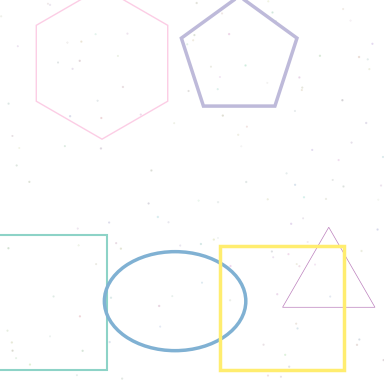[{"shape": "square", "thickness": 1.5, "radius": 0.88, "center": [0.101, 0.215]}, {"shape": "pentagon", "thickness": 2.5, "radius": 0.79, "center": [0.621, 0.852]}, {"shape": "oval", "thickness": 2.5, "radius": 0.92, "center": [0.455, 0.218]}, {"shape": "hexagon", "thickness": 1, "radius": 0.99, "center": [0.265, 0.836]}, {"shape": "triangle", "thickness": 0.5, "radius": 0.69, "center": [0.854, 0.271]}, {"shape": "square", "thickness": 2.5, "radius": 0.81, "center": [0.732, 0.201]}]